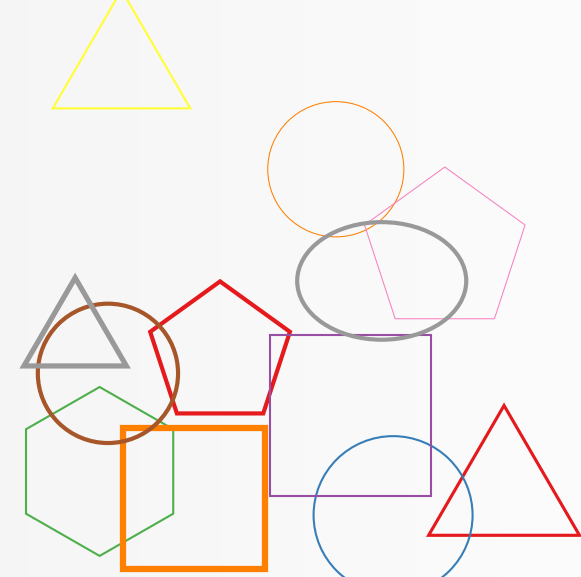[{"shape": "triangle", "thickness": 1.5, "radius": 0.75, "center": [0.867, 0.147]}, {"shape": "pentagon", "thickness": 2, "radius": 0.63, "center": [0.379, 0.385]}, {"shape": "circle", "thickness": 1, "radius": 0.68, "center": [0.676, 0.107]}, {"shape": "hexagon", "thickness": 1, "radius": 0.73, "center": [0.171, 0.183]}, {"shape": "square", "thickness": 1, "radius": 0.7, "center": [0.603, 0.28]}, {"shape": "square", "thickness": 3, "radius": 0.61, "center": [0.334, 0.136]}, {"shape": "circle", "thickness": 0.5, "radius": 0.59, "center": [0.578, 0.706]}, {"shape": "triangle", "thickness": 1, "radius": 0.68, "center": [0.209, 0.88]}, {"shape": "circle", "thickness": 2, "radius": 0.6, "center": [0.186, 0.353]}, {"shape": "pentagon", "thickness": 0.5, "radius": 0.73, "center": [0.765, 0.565]}, {"shape": "triangle", "thickness": 2.5, "radius": 0.51, "center": [0.129, 0.416]}, {"shape": "oval", "thickness": 2, "radius": 0.73, "center": [0.657, 0.513]}]